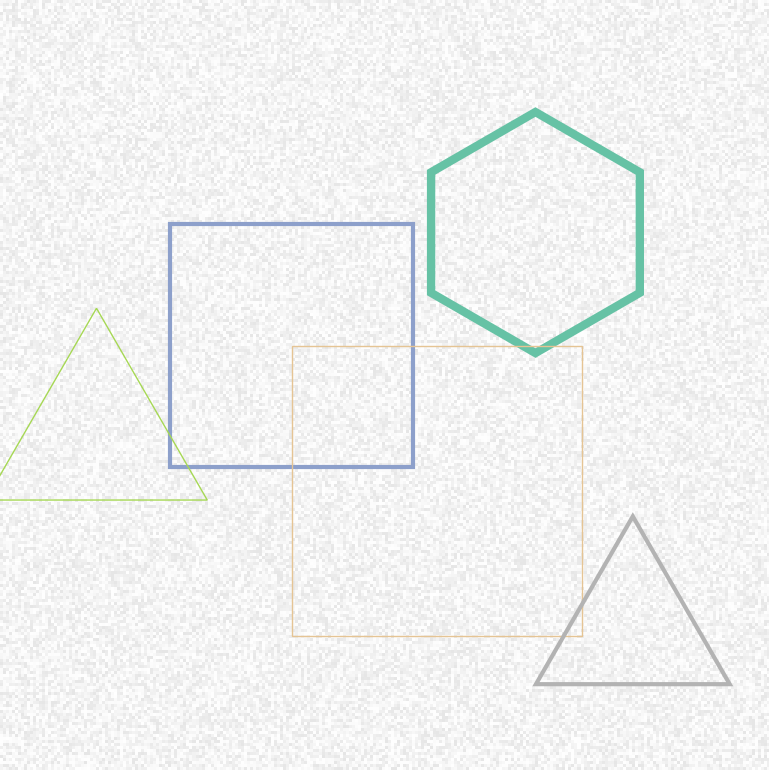[{"shape": "hexagon", "thickness": 3, "radius": 0.78, "center": [0.695, 0.698]}, {"shape": "square", "thickness": 1.5, "radius": 0.79, "center": [0.379, 0.551]}, {"shape": "triangle", "thickness": 0.5, "radius": 0.83, "center": [0.125, 0.434]}, {"shape": "square", "thickness": 0.5, "radius": 0.94, "center": [0.568, 0.362]}, {"shape": "triangle", "thickness": 1.5, "radius": 0.73, "center": [0.822, 0.184]}]